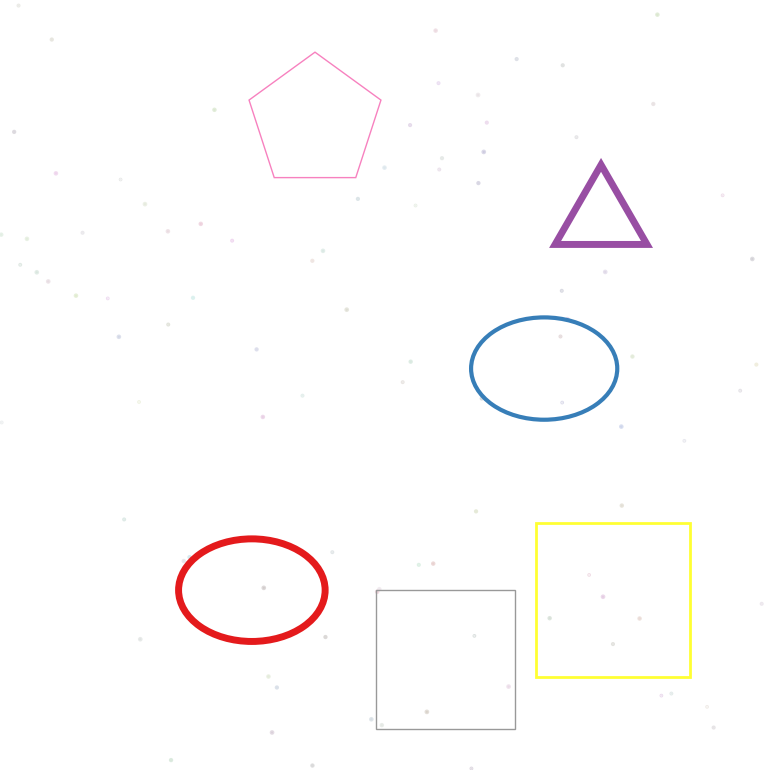[{"shape": "oval", "thickness": 2.5, "radius": 0.48, "center": [0.327, 0.234]}, {"shape": "oval", "thickness": 1.5, "radius": 0.47, "center": [0.707, 0.521]}, {"shape": "triangle", "thickness": 2.5, "radius": 0.34, "center": [0.781, 0.717]}, {"shape": "square", "thickness": 1, "radius": 0.5, "center": [0.796, 0.221]}, {"shape": "pentagon", "thickness": 0.5, "radius": 0.45, "center": [0.409, 0.842]}, {"shape": "square", "thickness": 0.5, "radius": 0.45, "center": [0.579, 0.144]}]